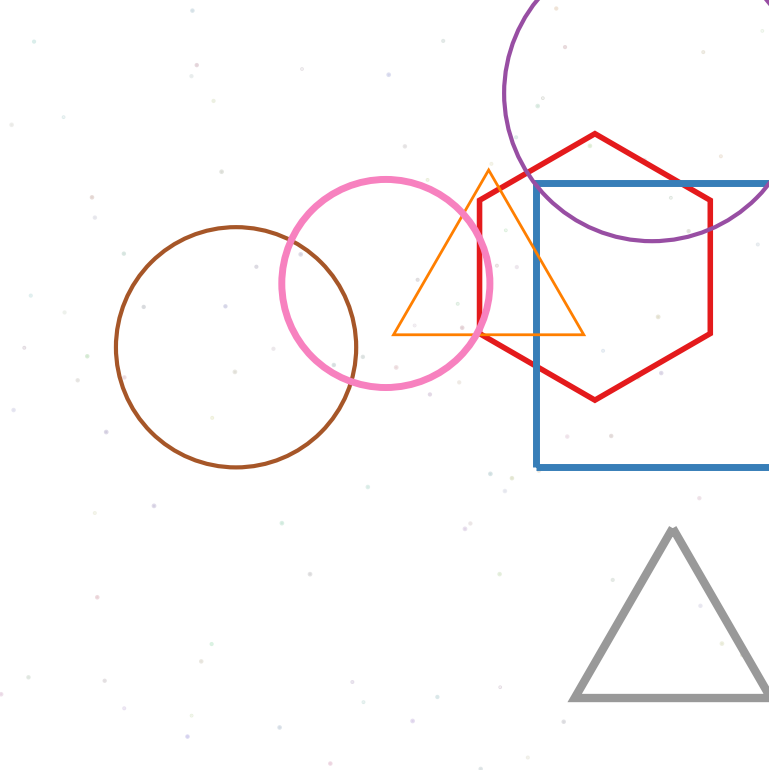[{"shape": "hexagon", "thickness": 2, "radius": 0.87, "center": [0.773, 0.653]}, {"shape": "square", "thickness": 2.5, "radius": 0.92, "center": [0.881, 0.578]}, {"shape": "circle", "thickness": 1.5, "radius": 0.96, "center": [0.847, 0.879]}, {"shape": "triangle", "thickness": 1, "radius": 0.71, "center": [0.635, 0.637]}, {"shape": "circle", "thickness": 1.5, "radius": 0.78, "center": [0.307, 0.549]}, {"shape": "circle", "thickness": 2.5, "radius": 0.68, "center": [0.501, 0.632]}, {"shape": "triangle", "thickness": 3, "radius": 0.74, "center": [0.874, 0.167]}]